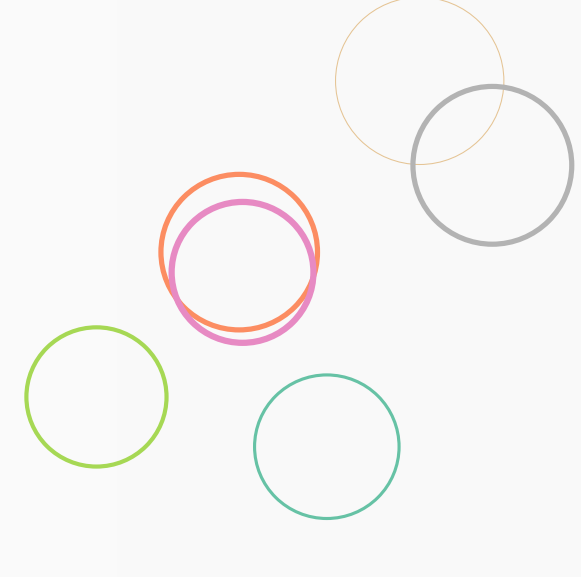[{"shape": "circle", "thickness": 1.5, "radius": 0.62, "center": [0.562, 0.226]}, {"shape": "circle", "thickness": 2.5, "radius": 0.67, "center": [0.412, 0.563]}, {"shape": "circle", "thickness": 3, "radius": 0.61, "center": [0.417, 0.527]}, {"shape": "circle", "thickness": 2, "radius": 0.6, "center": [0.166, 0.312]}, {"shape": "circle", "thickness": 0.5, "radius": 0.72, "center": [0.722, 0.859]}, {"shape": "circle", "thickness": 2.5, "radius": 0.68, "center": [0.847, 0.713]}]